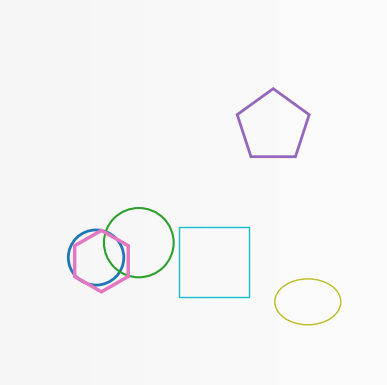[{"shape": "circle", "thickness": 2, "radius": 0.36, "center": [0.248, 0.331]}, {"shape": "circle", "thickness": 1.5, "radius": 0.45, "center": [0.358, 0.37]}, {"shape": "pentagon", "thickness": 2, "radius": 0.49, "center": [0.705, 0.672]}, {"shape": "hexagon", "thickness": 2.5, "radius": 0.4, "center": [0.262, 0.322]}, {"shape": "oval", "thickness": 1, "radius": 0.43, "center": [0.794, 0.216]}, {"shape": "square", "thickness": 1, "radius": 0.45, "center": [0.552, 0.319]}]